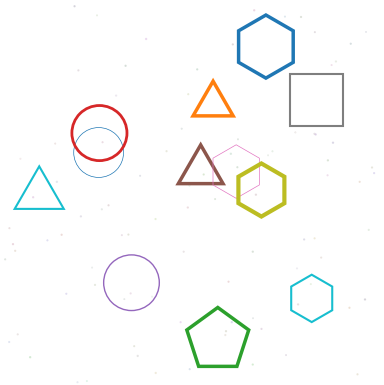[{"shape": "circle", "thickness": 0.5, "radius": 0.32, "center": [0.256, 0.604]}, {"shape": "hexagon", "thickness": 2.5, "radius": 0.41, "center": [0.691, 0.879]}, {"shape": "triangle", "thickness": 2.5, "radius": 0.3, "center": [0.553, 0.729]}, {"shape": "pentagon", "thickness": 2.5, "radius": 0.42, "center": [0.566, 0.117]}, {"shape": "circle", "thickness": 2, "radius": 0.36, "center": [0.258, 0.654]}, {"shape": "circle", "thickness": 1, "radius": 0.36, "center": [0.342, 0.266]}, {"shape": "triangle", "thickness": 2.5, "radius": 0.34, "center": [0.521, 0.557]}, {"shape": "hexagon", "thickness": 0.5, "radius": 0.35, "center": [0.613, 0.554]}, {"shape": "square", "thickness": 1.5, "radius": 0.34, "center": [0.822, 0.74]}, {"shape": "hexagon", "thickness": 3, "radius": 0.34, "center": [0.679, 0.507]}, {"shape": "triangle", "thickness": 1.5, "radius": 0.37, "center": [0.102, 0.494]}, {"shape": "hexagon", "thickness": 1.5, "radius": 0.31, "center": [0.81, 0.225]}]